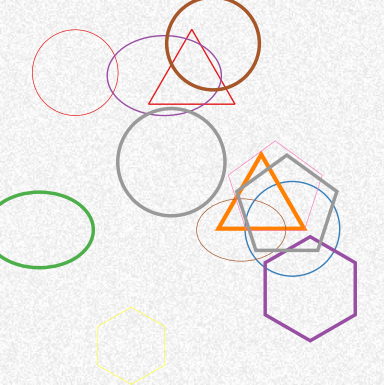[{"shape": "triangle", "thickness": 1, "radius": 0.65, "center": [0.498, 0.794]}, {"shape": "circle", "thickness": 0.5, "radius": 0.56, "center": [0.195, 0.811]}, {"shape": "circle", "thickness": 1, "radius": 0.61, "center": [0.759, 0.406]}, {"shape": "oval", "thickness": 2.5, "radius": 0.7, "center": [0.102, 0.403]}, {"shape": "oval", "thickness": 1, "radius": 0.74, "center": [0.427, 0.804]}, {"shape": "hexagon", "thickness": 2.5, "radius": 0.68, "center": [0.806, 0.25]}, {"shape": "triangle", "thickness": 3, "radius": 0.64, "center": [0.679, 0.47]}, {"shape": "hexagon", "thickness": 0.5, "radius": 0.5, "center": [0.341, 0.102]}, {"shape": "oval", "thickness": 0.5, "radius": 0.58, "center": [0.626, 0.403]}, {"shape": "circle", "thickness": 2.5, "radius": 0.6, "center": [0.553, 0.887]}, {"shape": "pentagon", "thickness": 0.5, "radius": 0.64, "center": [0.715, 0.506]}, {"shape": "circle", "thickness": 2.5, "radius": 0.7, "center": [0.445, 0.579]}, {"shape": "pentagon", "thickness": 2.5, "radius": 0.68, "center": [0.745, 0.46]}]